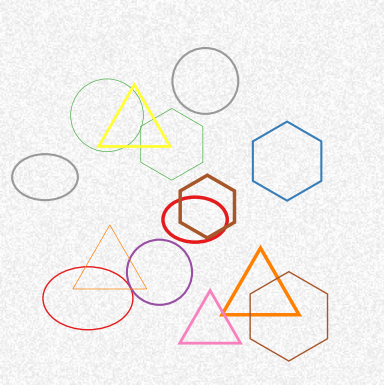[{"shape": "oval", "thickness": 2.5, "radius": 0.42, "center": [0.507, 0.429]}, {"shape": "oval", "thickness": 1, "radius": 0.58, "center": [0.228, 0.225]}, {"shape": "hexagon", "thickness": 1.5, "radius": 0.51, "center": [0.746, 0.581]}, {"shape": "circle", "thickness": 0.5, "radius": 0.47, "center": [0.278, 0.701]}, {"shape": "hexagon", "thickness": 0.5, "radius": 0.47, "center": [0.446, 0.625]}, {"shape": "circle", "thickness": 1.5, "radius": 0.42, "center": [0.414, 0.293]}, {"shape": "triangle", "thickness": 2.5, "radius": 0.58, "center": [0.677, 0.24]}, {"shape": "triangle", "thickness": 0.5, "radius": 0.55, "center": [0.285, 0.305]}, {"shape": "triangle", "thickness": 2, "radius": 0.53, "center": [0.349, 0.673]}, {"shape": "hexagon", "thickness": 2.5, "radius": 0.41, "center": [0.539, 0.463]}, {"shape": "hexagon", "thickness": 1, "radius": 0.58, "center": [0.75, 0.178]}, {"shape": "triangle", "thickness": 2, "radius": 0.46, "center": [0.546, 0.154]}, {"shape": "circle", "thickness": 1.5, "radius": 0.43, "center": [0.533, 0.79]}, {"shape": "oval", "thickness": 1.5, "radius": 0.43, "center": [0.117, 0.54]}]